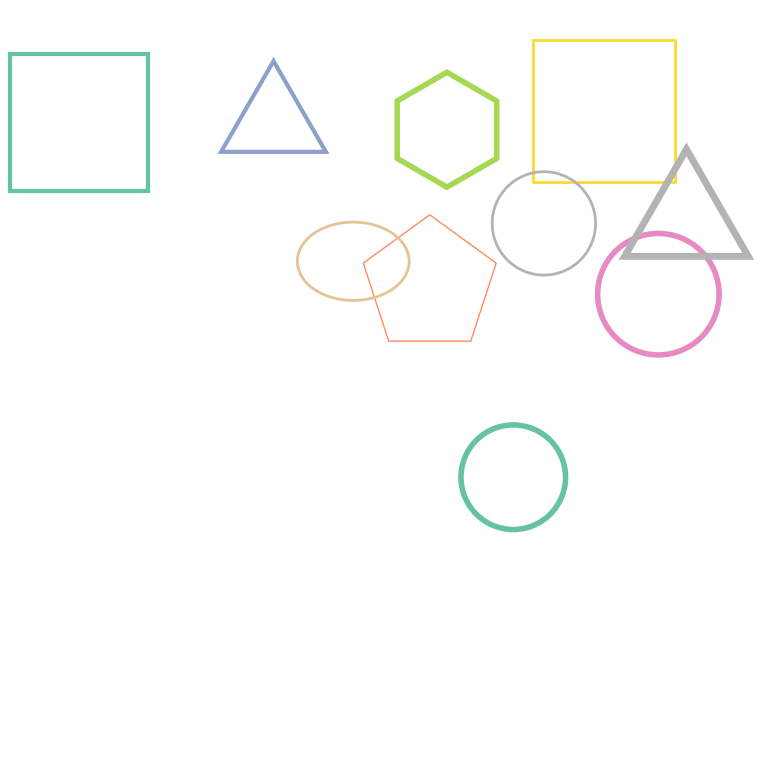[{"shape": "square", "thickness": 1.5, "radius": 0.45, "center": [0.103, 0.841]}, {"shape": "circle", "thickness": 2, "radius": 0.34, "center": [0.667, 0.38]}, {"shape": "pentagon", "thickness": 0.5, "radius": 0.45, "center": [0.558, 0.63]}, {"shape": "triangle", "thickness": 1.5, "radius": 0.39, "center": [0.355, 0.842]}, {"shape": "circle", "thickness": 2, "radius": 0.39, "center": [0.855, 0.618]}, {"shape": "hexagon", "thickness": 2, "radius": 0.37, "center": [0.58, 0.832]}, {"shape": "square", "thickness": 1, "radius": 0.46, "center": [0.784, 0.856]}, {"shape": "oval", "thickness": 1, "radius": 0.36, "center": [0.459, 0.661]}, {"shape": "circle", "thickness": 1, "radius": 0.34, "center": [0.706, 0.71]}, {"shape": "triangle", "thickness": 2.5, "radius": 0.46, "center": [0.892, 0.713]}]